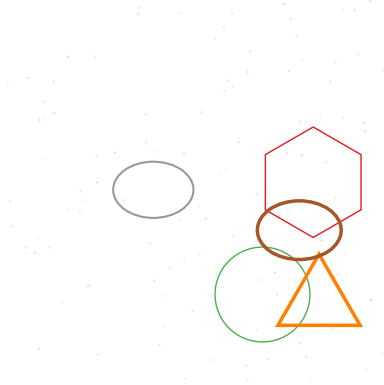[{"shape": "hexagon", "thickness": 1, "radius": 0.72, "center": [0.813, 0.527]}, {"shape": "circle", "thickness": 1, "radius": 0.62, "center": [0.682, 0.235]}, {"shape": "triangle", "thickness": 2.5, "radius": 0.62, "center": [0.829, 0.217]}, {"shape": "oval", "thickness": 2.5, "radius": 0.54, "center": [0.777, 0.402]}, {"shape": "oval", "thickness": 1.5, "radius": 0.52, "center": [0.398, 0.507]}]